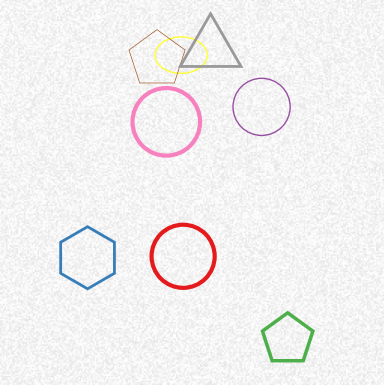[{"shape": "circle", "thickness": 3, "radius": 0.41, "center": [0.476, 0.334]}, {"shape": "hexagon", "thickness": 2, "radius": 0.4, "center": [0.227, 0.33]}, {"shape": "pentagon", "thickness": 2.5, "radius": 0.34, "center": [0.747, 0.119]}, {"shape": "circle", "thickness": 1, "radius": 0.37, "center": [0.679, 0.722]}, {"shape": "oval", "thickness": 1, "radius": 0.34, "center": [0.47, 0.857]}, {"shape": "pentagon", "thickness": 0.5, "radius": 0.38, "center": [0.408, 0.846]}, {"shape": "circle", "thickness": 3, "radius": 0.44, "center": [0.432, 0.684]}, {"shape": "triangle", "thickness": 2, "radius": 0.46, "center": [0.547, 0.873]}]